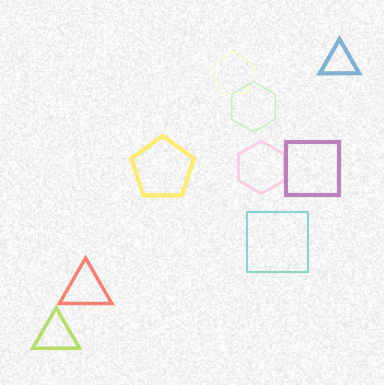[{"shape": "square", "thickness": 1.5, "radius": 0.39, "center": [0.72, 0.372]}, {"shape": "pentagon", "thickness": 0.5, "radius": 0.31, "center": [0.606, 0.807]}, {"shape": "triangle", "thickness": 2.5, "radius": 0.39, "center": [0.222, 0.251]}, {"shape": "triangle", "thickness": 3, "radius": 0.3, "center": [0.882, 0.839]}, {"shape": "triangle", "thickness": 2.5, "radius": 0.35, "center": [0.146, 0.13]}, {"shape": "hexagon", "thickness": 2, "radius": 0.34, "center": [0.679, 0.566]}, {"shape": "square", "thickness": 3, "radius": 0.35, "center": [0.812, 0.562]}, {"shape": "hexagon", "thickness": 1, "radius": 0.33, "center": [0.658, 0.723]}, {"shape": "pentagon", "thickness": 3, "radius": 0.43, "center": [0.423, 0.562]}]